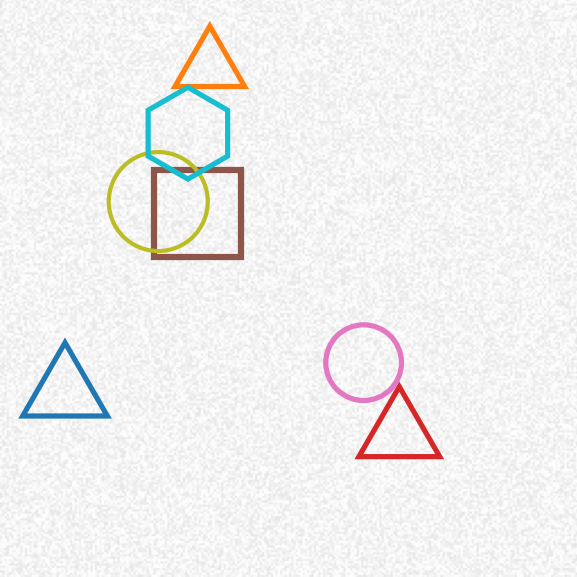[{"shape": "triangle", "thickness": 2.5, "radius": 0.42, "center": [0.113, 0.321]}, {"shape": "triangle", "thickness": 2.5, "radius": 0.35, "center": [0.363, 0.884]}, {"shape": "triangle", "thickness": 2.5, "radius": 0.4, "center": [0.691, 0.249]}, {"shape": "square", "thickness": 3, "radius": 0.38, "center": [0.341, 0.629]}, {"shape": "circle", "thickness": 2.5, "radius": 0.33, "center": [0.63, 0.371]}, {"shape": "circle", "thickness": 2, "radius": 0.43, "center": [0.274, 0.65]}, {"shape": "hexagon", "thickness": 2.5, "radius": 0.4, "center": [0.325, 0.769]}]